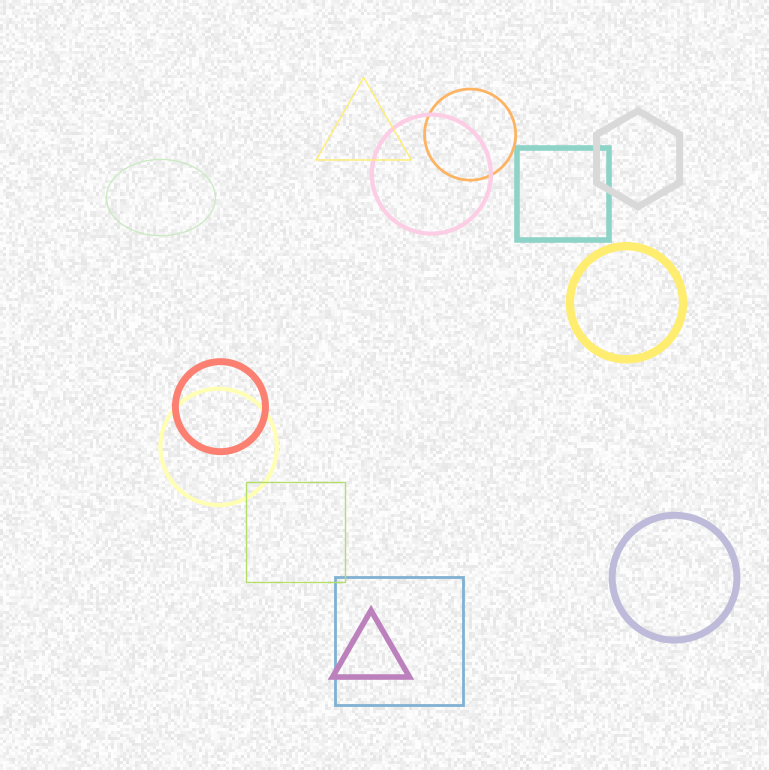[{"shape": "square", "thickness": 2, "radius": 0.3, "center": [0.731, 0.748]}, {"shape": "circle", "thickness": 1.5, "radius": 0.38, "center": [0.284, 0.42]}, {"shape": "circle", "thickness": 2.5, "radius": 0.41, "center": [0.876, 0.25]}, {"shape": "circle", "thickness": 2.5, "radius": 0.29, "center": [0.286, 0.472]}, {"shape": "square", "thickness": 1, "radius": 0.42, "center": [0.518, 0.168]}, {"shape": "circle", "thickness": 1, "radius": 0.3, "center": [0.611, 0.825]}, {"shape": "square", "thickness": 0.5, "radius": 0.32, "center": [0.384, 0.309]}, {"shape": "circle", "thickness": 1.5, "radius": 0.39, "center": [0.56, 0.774]}, {"shape": "hexagon", "thickness": 2.5, "radius": 0.31, "center": [0.829, 0.794]}, {"shape": "triangle", "thickness": 2, "radius": 0.29, "center": [0.482, 0.15]}, {"shape": "oval", "thickness": 0.5, "radius": 0.35, "center": [0.209, 0.743]}, {"shape": "circle", "thickness": 3, "radius": 0.37, "center": [0.814, 0.607]}, {"shape": "triangle", "thickness": 0.5, "radius": 0.36, "center": [0.472, 0.828]}]